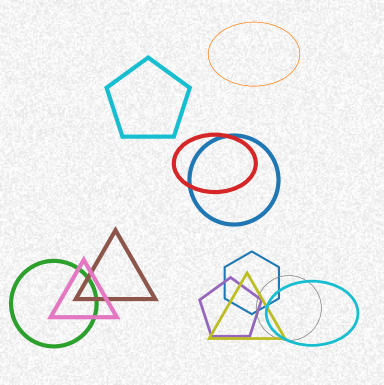[{"shape": "hexagon", "thickness": 1.5, "radius": 0.41, "center": [0.654, 0.265]}, {"shape": "circle", "thickness": 3, "radius": 0.58, "center": [0.608, 0.532]}, {"shape": "oval", "thickness": 0.5, "radius": 0.59, "center": [0.66, 0.859]}, {"shape": "circle", "thickness": 3, "radius": 0.56, "center": [0.14, 0.211]}, {"shape": "oval", "thickness": 3, "radius": 0.53, "center": [0.558, 0.576]}, {"shape": "pentagon", "thickness": 2, "radius": 0.42, "center": [0.599, 0.195]}, {"shape": "triangle", "thickness": 3, "radius": 0.6, "center": [0.3, 0.283]}, {"shape": "triangle", "thickness": 3, "radius": 0.5, "center": [0.218, 0.226]}, {"shape": "circle", "thickness": 0.5, "radius": 0.42, "center": [0.75, 0.2]}, {"shape": "triangle", "thickness": 2, "radius": 0.57, "center": [0.642, 0.178]}, {"shape": "pentagon", "thickness": 3, "radius": 0.57, "center": [0.385, 0.737]}, {"shape": "oval", "thickness": 2, "radius": 0.6, "center": [0.811, 0.186]}]